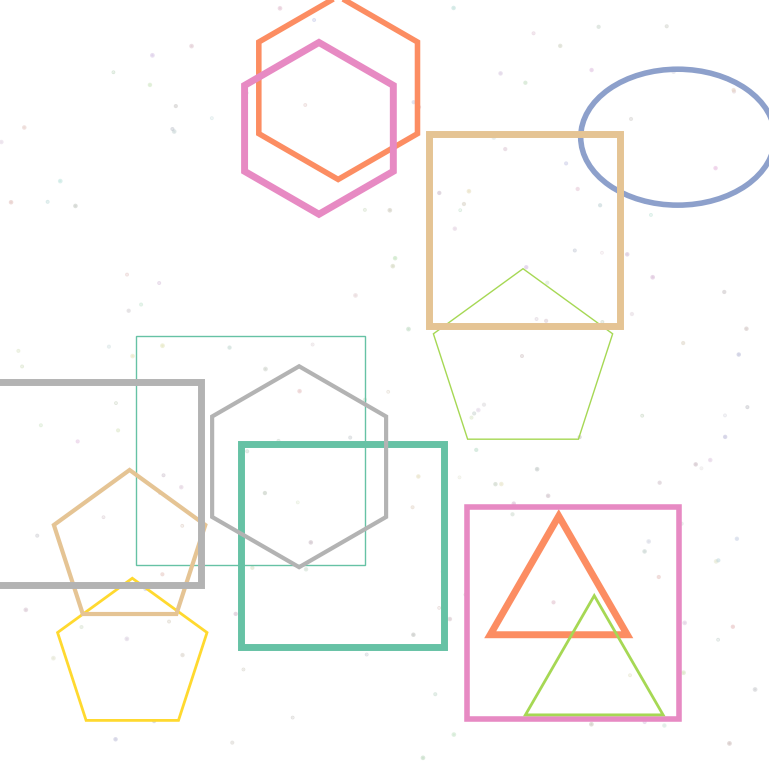[{"shape": "square", "thickness": 2.5, "radius": 0.66, "center": [0.445, 0.292]}, {"shape": "square", "thickness": 0.5, "radius": 0.74, "center": [0.325, 0.415]}, {"shape": "hexagon", "thickness": 2, "radius": 0.59, "center": [0.439, 0.886]}, {"shape": "triangle", "thickness": 2.5, "radius": 0.51, "center": [0.726, 0.227]}, {"shape": "oval", "thickness": 2, "radius": 0.63, "center": [0.88, 0.822]}, {"shape": "hexagon", "thickness": 2.5, "radius": 0.56, "center": [0.414, 0.833]}, {"shape": "square", "thickness": 2, "radius": 0.69, "center": [0.744, 0.204]}, {"shape": "triangle", "thickness": 1, "radius": 0.52, "center": [0.772, 0.123]}, {"shape": "pentagon", "thickness": 0.5, "radius": 0.61, "center": [0.679, 0.529]}, {"shape": "pentagon", "thickness": 1, "radius": 0.51, "center": [0.172, 0.147]}, {"shape": "pentagon", "thickness": 1.5, "radius": 0.52, "center": [0.168, 0.286]}, {"shape": "square", "thickness": 2.5, "radius": 0.62, "center": [0.681, 0.701]}, {"shape": "hexagon", "thickness": 1.5, "radius": 0.65, "center": [0.388, 0.394]}, {"shape": "square", "thickness": 2.5, "radius": 0.66, "center": [0.128, 0.372]}]